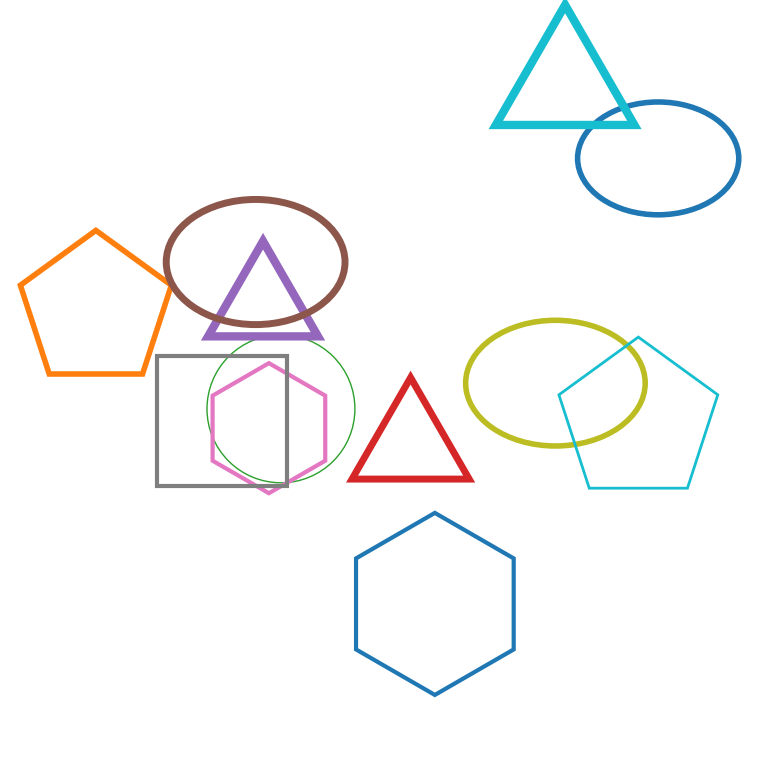[{"shape": "hexagon", "thickness": 1.5, "radius": 0.59, "center": [0.565, 0.216]}, {"shape": "oval", "thickness": 2, "radius": 0.52, "center": [0.855, 0.794]}, {"shape": "pentagon", "thickness": 2, "radius": 0.52, "center": [0.125, 0.598]}, {"shape": "circle", "thickness": 0.5, "radius": 0.48, "center": [0.365, 0.469]}, {"shape": "triangle", "thickness": 2.5, "radius": 0.44, "center": [0.533, 0.422]}, {"shape": "triangle", "thickness": 3, "radius": 0.41, "center": [0.342, 0.604]}, {"shape": "oval", "thickness": 2.5, "radius": 0.58, "center": [0.332, 0.66]}, {"shape": "hexagon", "thickness": 1.5, "radius": 0.42, "center": [0.349, 0.444]}, {"shape": "square", "thickness": 1.5, "radius": 0.42, "center": [0.289, 0.453]}, {"shape": "oval", "thickness": 2, "radius": 0.58, "center": [0.721, 0.502]}, {"shape": "triangle", "thickness": 3, "radius": 0.52, "center": [0.734, 0.89]}, {"shape": "pentagon", "thickness": 1, "radius": 0.54, "center": [0.829, 0.454]}]